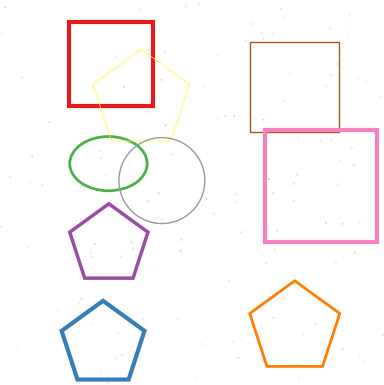[{"shape": "square", "thickness": 3, "radius": 0.55, "center": [0.287, 0.834]}, {"shape": "pentagon", "thickness": 3, "radius": 0.57, "center": [0.268, 0.106]}, {"shape": "oval", "thickness": 2, "radius": 0.5, "center": [0.282, 0.575]}, {"shape": "pentagon", "thickness": 2.5, "radius": 0.53, "center": [0.283, 0.364]}, {"shape": "pentagon", "thickness": 2, "radius": 0.61, "center": [0.766, 0.148]}, {"shape": "pentagon", "thickness": 0.5, "radius": 0.66, "center": [0.367, 0.74]}, {"shape": "square", "thickness": 1, "radius": 0.58, "center": [0.765, 0.773]}, {"shape": "square", "thickness": 3, "radius": 0.73, "center": [0.834, 0.517]}, {"shape": "circle", "thickness": 1, "radius": 0.56, "center": [0.42, 0.531]}]